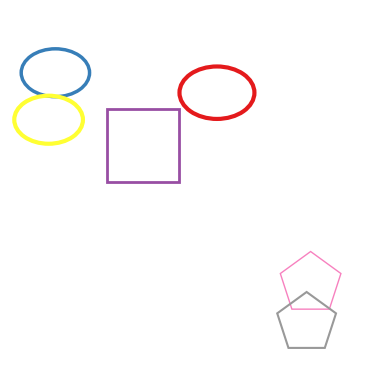[{"shape": "oval", "thickness": 3, "radius": 0.49, "center": [0.564, 0.759]}, {"shape": "oval", "thickness": 2.5, "radius": 0.44, "center": [0.144, 0.811]}, {"shape": "square", "thickness": 2, "radius": 0.47, "center": [0.371, 0.623]}, {"shape": "oval", "thickness": 3, "radius": 0.45, "center": [0.126, 0.689]}, {"shape": "pentagon", "thickness": 1, "radius": 0.41, "center": [0.807, 0.264]}, {"shape": "pentagon", "thickness": 1.5, "radius": 0.4, "center": [0.796, 0.161]}]